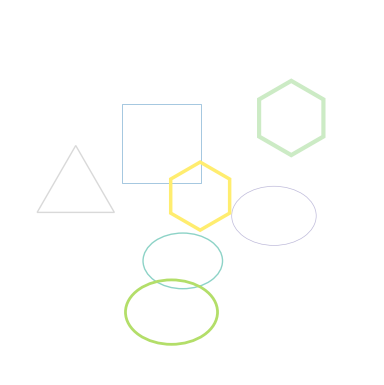[{"shape": "oval", "thickness": 1, "radius": 0.52, "center": [0.475, 0.322]}, {"shape": "oval", "thickness": 0.5, "radius": 0.55, "center": [0.712, 0.439]}, {"shape": "square", "thickness": 0.5, "radius": 0.51, "center": [0.42, 0.627]}, {"shape": "oval", "thickness": 2, "radius": 0.6, "center": [0.445, 0.189]}, {"shape": "triangle", "thickness": 1, "radius": 0.58, "center": [0.197, 0.506]}, {"shape": "hexagon", "thickness": 3, "radius": 0.48, "center": [0.757, 0.694]}, {"shape": "hexagon", "thickness": 2.5, "radius": 0.44, "center": [0.52, 0.491]}]